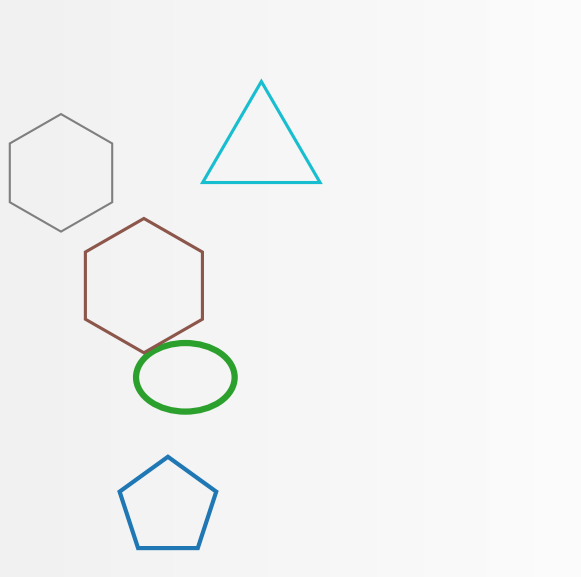[{"shape": "pentagon", "thickness": 2, "radius": 0.44, "center": [0.289, 0.121]}, {"shape": "oval", "thickness": 3, "radius": 0.42, "center": [0.319, 0.346]}, {"shape": "hexagon", "thickness": 1.5, "radius": 0.58, "center": [0.248, 0.505]}, {"shape": "hexagon", "thickness": 1, "radius": 0.51, "center": [0.105, 0.7]}, {"shape": "triangle", "thickness": 1.5, "radius": 0.58, "center": [0.45, 0.741]}]